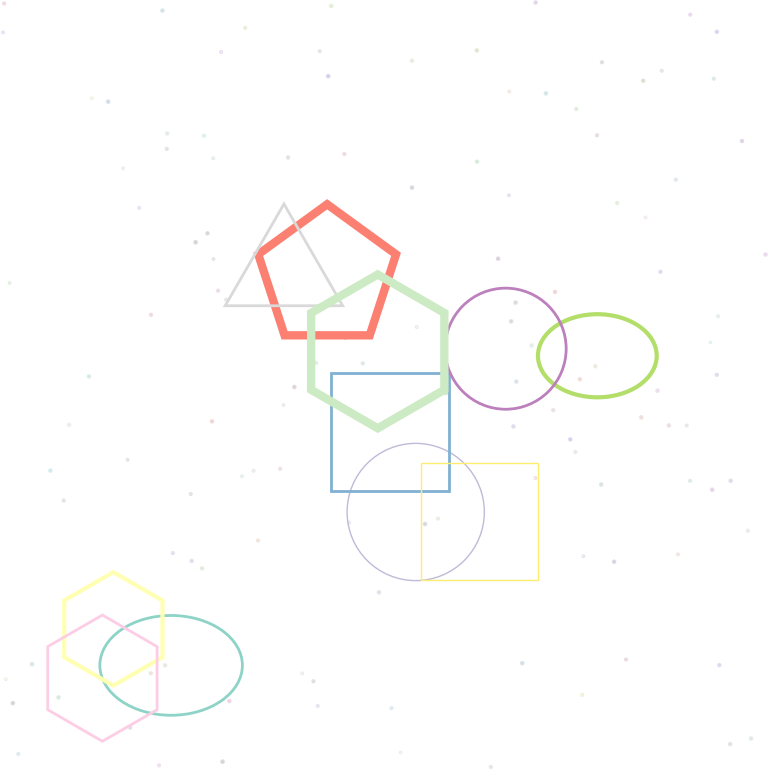[{"shape": "oval", "thickness": 1, "radius": 0.46, "center": [0.222, 0.136]}, {"shape": "hexagon", "thickness": 1.5, "radius": 0.37, "center": [0.147, 0.183]}, {"shape": "circle", "thickness": 0.5, "radius": 0.45, "center": [0.54, 0.335]}, {"shape": "pentagon", "thickness": 3, "radius": 0.47, "center": [0.425, 0.641]}, {"shape": "square", "thickness": 1, "radius": 0.38, "center": [0.507, 0.439]}, {"shape": "oval", "thickness": 1.5, "radius": 0.39, "center": [0.776, 0.538]}, {"shape": "hexagon", "thickness": 1, "radius": 0.41, "center": [0.133, 0.119]}, {"shape": "triangle", "thickness": 1, "radius": 0.44, "center": [0.369, 0.647]}, {"shape": "circle", "thickness": 1, "radius": 0.39, "center": [0.657, 0.547]}, {"shape": "hexagon", "thickness": 3, "radius": 0.5, "center": [0.491, 0.544]}, {"shape": "square", "thickness": 0.5, "radius": 0.38, "center": [0.623, 0.323]}]